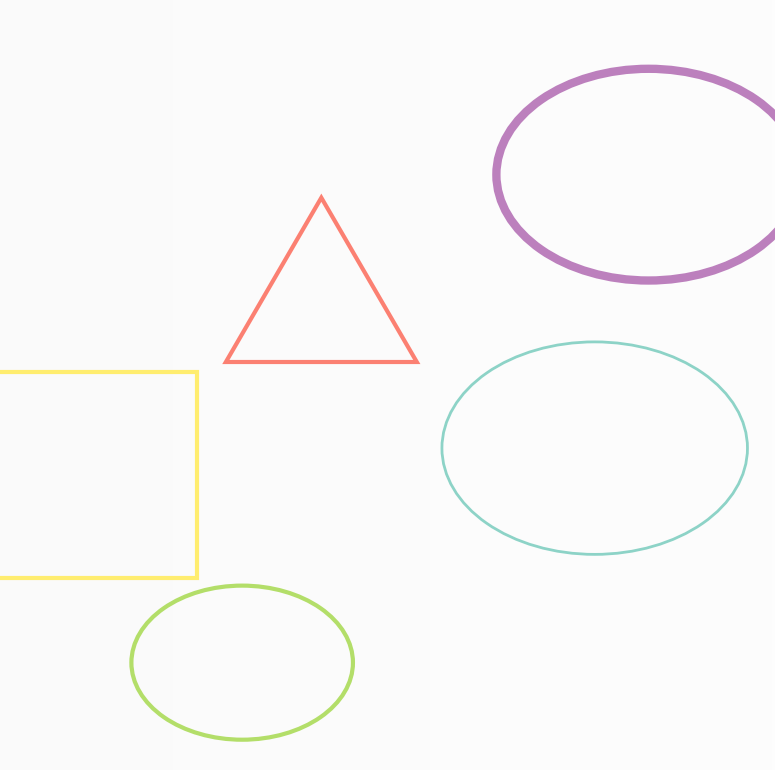[{"shape": "oval", "thickness": 1, "radius": 0.99, "center": [0.767, 0.418]}, {"shape": "triangle", "thickness": 1.5, "radius": 0.71, "center": [0.415, 0.601]}, {"shape": "oval", "thickness": 1.5, "radius": 0.71, "center": [0.312, 0.139]}, {"shape": "oval", "thickness": 3, "radius": 0.98, "center": [0.837, 0.773]}, {"shape": "square", "thickness": 1.5, "radius": 0.67, "center": [0.121, 0.383]}]